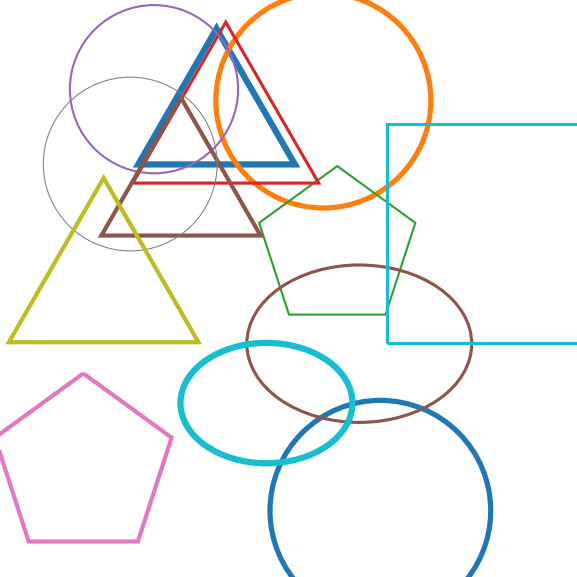[{"shape": "circle", "thickness": 2.5, "radius": 0.96, "center": [0.659, 0.115]}, {"shape": "triangle", "thickness": 3, "radius": 0.78, "center": [0.375, 0.793]}, {"shape": "circle", "thickness": 2.5, "radius": 0.93, "center": [0.56, 0.825]}, {"shape": "pentagon", "thickness": 1, "radius": 0.71, "center": [0.584, 0.569]}, {"shape": "triangle", "thickness": 1.5, "radius": 0.93, "center": [0.391, 0.775]}, {"shape": "circle", "thickness": 1, "radius": 0.73, "center": [0.267, 0.845]}, {"shape": "oval", "thickness": 1.5, "radius": 0.97, "center": [0.622, 0.404]}, {"shape": "triangle", "thickness": 2, "radius": 0.8, "center": [0.313, 0.671]}, {"shape": "pentagon", "thickness": 2, "radius": 0.8, "center": [0.144, 0.192]}, {"shape": "circle", "thickness": 0.5, "radius": 0.75, "center": [0.225, 0.715]}, {"shape": "triangle", "thickness": 2, "radius": 0.95, "center": [0.179, 0.501]}, {"shape": "square", "thickness": 1.5, "radius": 0.95, "center": [0.86, 0.594]}, {"shape": "oval", "thickness": 3, "radius": 0.74, "center": [0.461, 0.301]}]